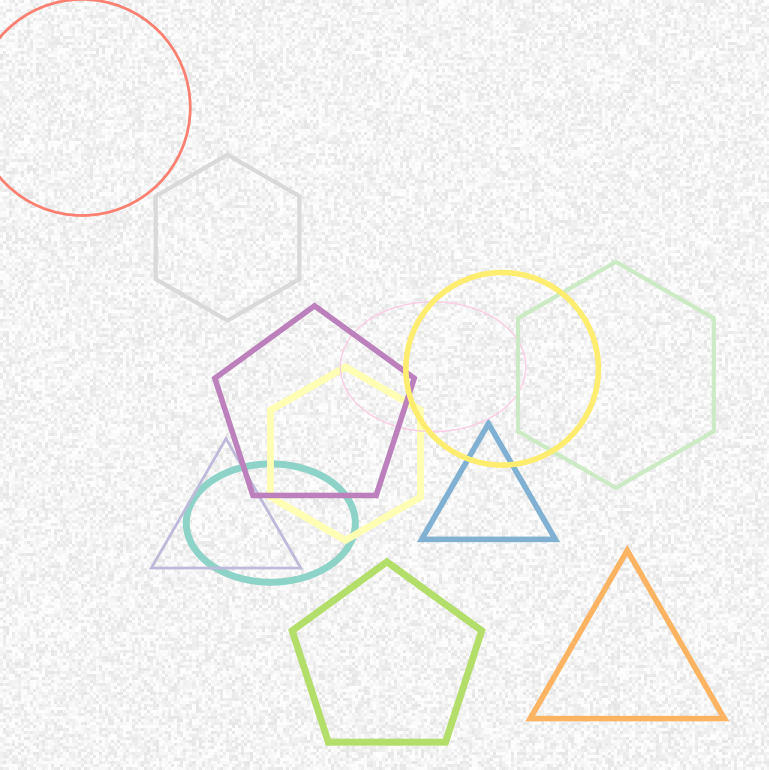[{"shape": "oval", "thickness": 2.5, "radius": 0.55, "center": [0.352, 0.321]}, {"shape": "hexagon", "thickness": 2.5, "radius": 0.56, "center": [0.449, 0.411]}, {"shape": "triangle", "thickness": 1, "radius": 0.56, "center": [0.294, 0.318]}, {"shape": "circle", "thickness": 1, "radius": 0.7, "center": [0.107, 0.86]}, {"shape": "triangle", "thickness": 2, "radius": 0.5, "center": [0.634, 0.35]}, {"shape": "triangle", "thickness": 2, "radius": 0.73, "center": [0.815, 0.14]}, {"shape": "pentagon", "thickness": 2.5, "radius": 0.65, "center": [0.503, 0.141]}, {"shape": "oval", "thickness": 0.5, "radius": 0.6, "center": [0.562, 0.524]}, {"shape": "hexagon", "thickness": 1.5, "radius": 0.54, "center": [0.295, 0.691]}, {"shape": "pentagon", "thickness": 2, "radius": 0.68, "center": [0.409, 0.467]}, {"shape": "hexagon", "thickness": 1.5, "radius": 0.73, "center": [0.8, 0.513]}, {"shape": "circle", "thickness": 2, "radius": 0.63, "center": [0.652, 0.521]}]